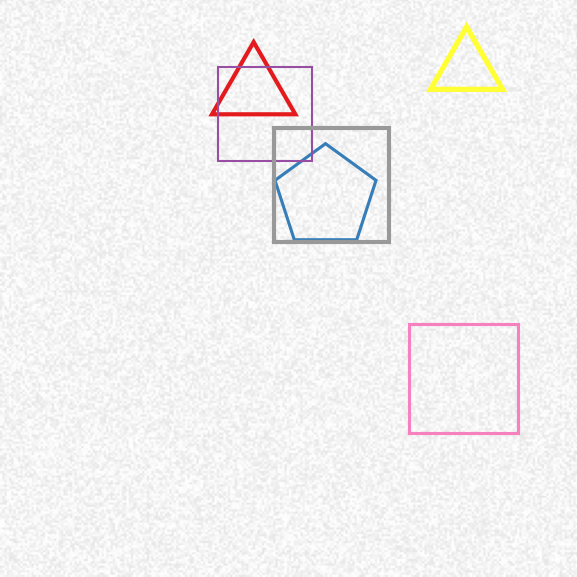[{"shape": "triangle", "thickness": 2, "radius": 0.42, "center": [0.439, 0.843]}, {"shape": "pentagon", "thickness": 1.5, "radius": 0.46, "center": [0.564, 0.658]}, {"shape": "square", "thickness": 1, "radius": 0.41, "center": [0.458, 0.802]}, {"shape": "triangle", "thickness": 2.5, "radius": 0.36, "center": [0.808, 0.881]}, {"shape": "square", "thickness": 1.5, "radius": 0.47, "center": [0.803, 0.344]}, {"shape": "square", "thickness": 2, "radius": 0.5, "center": [0.573, 0.679]}]